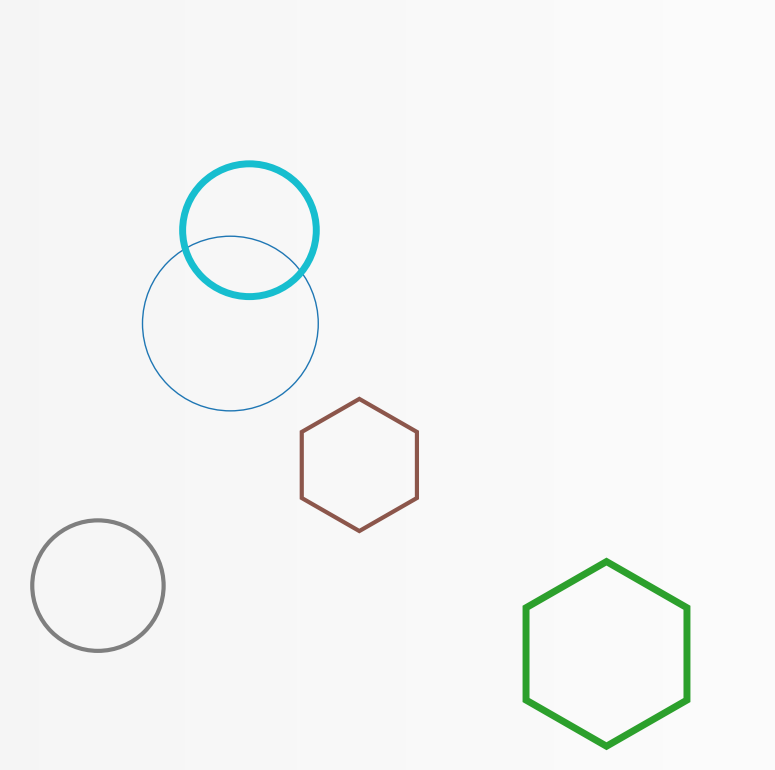[{"shape": "circle", "thickness": 0.5, "radius": 0.57, "center": [0.297, 0.58]}, {"shape": "hexagon", "thickness": 2.5, "radius": 0.6, "center": [0.783, 0.151]}, {"shape": "hexagon", "thickness": 1.5, "radius": 0.43, "center": [0.464, 0.396]}, {"shape": "circle", "thickness": 1.5, "radius": 0.42, "center": [0.126, 0.239]}, {"shape": "circle", "thickness": 2.5, "radius": 0.43, "center": [0.322, 0.701]}]